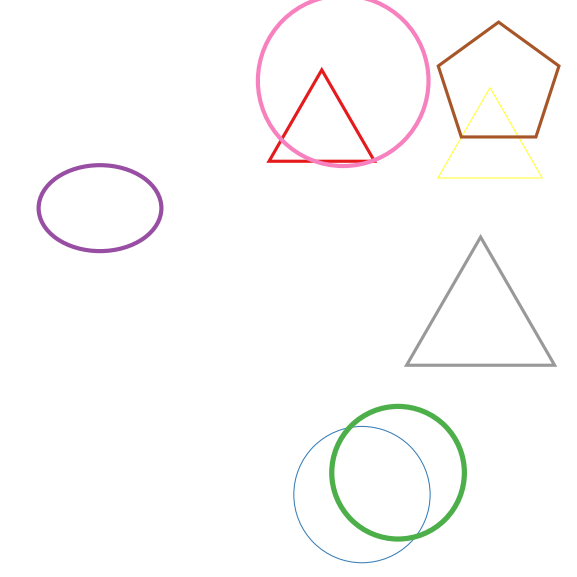[{"shape": "triangle", "thickness": 1.5, "radius": 0.53, "center": [0.557, 0.773]}, {"shape": "circle", "thickness": 0.5, "radius": 0.59, "center": [0.627, 0.143]}, {"shape": "circle", "thickness": 2.5, "radius": 0.57, "center": [0.689, 0.181]}, {"shape": "oval", "thickness": 2, "radius": 0.53, "center": [0.173, 0.639]}, {"shape": "triangle", "thickness": 0.5, "radius": 0.52, "center": [0.849, 0.743]}, {"shape": "pentagon", "thickness": 1.5, "radius": 0.55, "center": [0.863, 0.851]}, {"shape": "circle", "thickness": 2, "radius": 0.74, "center": [0.594, 0.859]}, {"shape": "triangle", "thickness": 1.5, "radius": 0.74, "center": [0.832, 0.441]}]